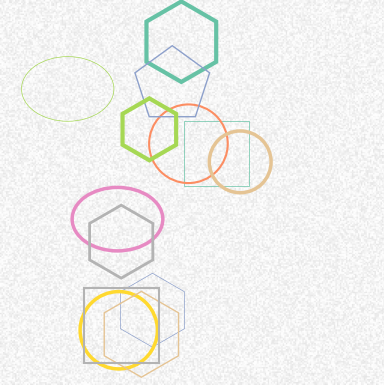[{"shape": "hexagon", "thickness": 3, "radius": 0.52, "center": [0.471, 0.892]}, {"shape": "square", "thickness": 0.5, "radius": 0.42, "center": [0.563, 0.601]}, {"shape": "circle", "thickness": 1.5, "radius": 0.51, "center": [0.489, 0.627]}, {"shape": "hexagon", "thickness": 0.5, "radius": 0.48, "center": [0.396, 0.194]}, {"shape": "pentagon", "thickness": 1, "radius": 0.51, "center": [0.447, 0.779]}, {"shape": "oval", "thickness": 2.5, "radius": 0.59, "center": [0.305, 0.431]}, {"shape": "oval", "thickness": 0.5, "radius": 0.6, "center": [0.176, 0.769]}, {"shape": "hexagon", "thickness": 3, "radius": 0.4, "center": [0.388, 0.664]}, {"shape": "circle", "thickness": 2.5, "radius": 0.5, "center": [0.308, 0.142]}, {"shape": "circle", "thickness": 2.5, "radius": 0.4, "center": [0.624, 0.58]}, {"shape": "hexagon", "thickness": 1, "radius": 0.56, "center": [0.367, 0.132]}, {"shape": "square", "thickness": 1.5, "radius": 0.49, "center": [0.316, 0.155]}, {"shape": "hexagon", "thickness": 2, "radius": 0.47, "center": [0.315, 0.372]}]